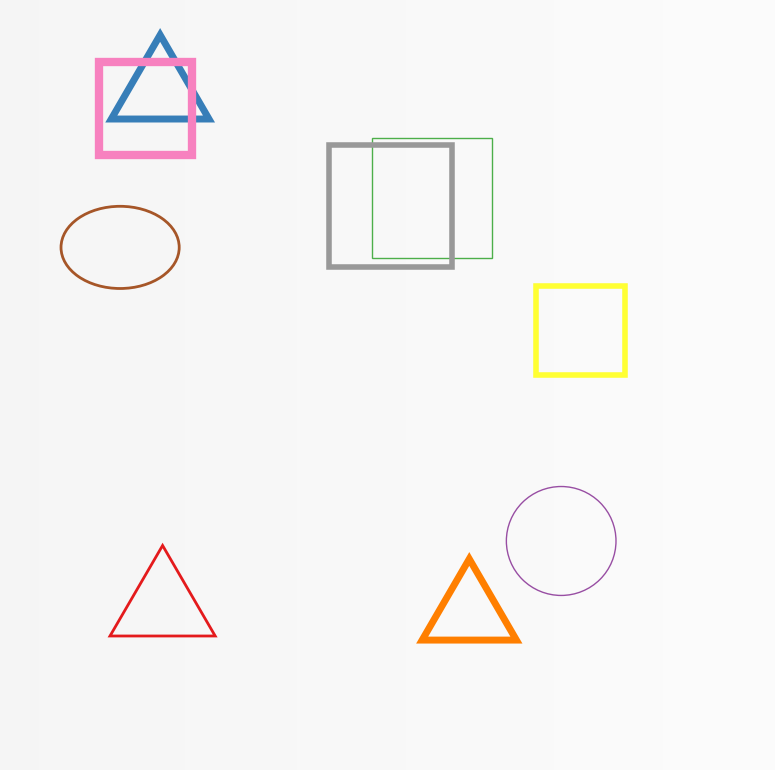[{"shape": "triangle", "thickness": 1, "radius": 0.39, "center": [0.21, 0.213]}, {"shape": "triangle", "thickness": 2.5, "radius": 0.36, "center": [0.207, 0.882]}, {"shape": "square", "thickness": 0.5, "radius": 0.39, "center": [0.557, 0.742]}, {"shape": "circle", "thickness": 0.5, "radius": 0.35, "center": [0.724, 0.297]}, {"shape": "triangle", "thickness": 2.5, "radius": 0.35, "center": [0.606, 0.204]}, {"shape": "square", "thickness": 2, "radius": 0.29, "center": [0.749, 0.571]}, {"shape": "oval", "thickness": 1, "radius": 0.38, "center": [0.155, 0.679]}, {"shape": "square", "thickness": 3, "radius": 0.3, "center": [0.187, 0.859]}, {"shape": "square", "thickness": 2, "radius": 0.4, "center": [0.504, 0.732]}]